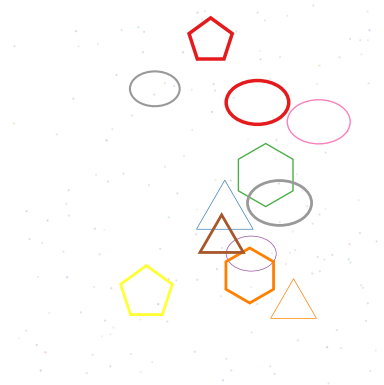[{"shape": "pentagon", "thickness": 2.5, "radius": 0.3, "center": [0.547, 0.895]}, {"shape": "oval", "thickness": 2.5, "radius": 0.41, "center": [0.669, 0.734]}, {"shape": "triangle", "thickness": 0.5, "radius": 0.43, "center": [0.584, 0.447]}, {"shape": "hexagon", "thickness": 1, "radius": 0.41, "center": [0.69, 0.545]}, {"shape": "oval", "thickness": 0.5, "radius": 0.32, "center": [0.653, 0.341]}, {"shape": "hexagon", "thickness": 2, "radius": 0.36, "center": [0.649, 0.284]}, {"shape": "triangle", "thickness": 0.5, "radius": 0.34, "center": [0.762, 0.207]}, {"shape": "pentagon", "thickness": 2, "radius": 0.35, "center": [0.38, 0.24]}, {"shape": "triangle", "thickness": 2, "radius": 0.33, "center": [0.576, 0.377]}, {"shape": "oval", "thickness": 1, "radius": 0.41, "center": [0.828, 0.684]}, {"shape": "oval", "thickness": 2, "radius": 0.42, "center": [0.726, 0.473]}, {"shape": "oval", "thickness": 1.5, "radius": 0.32, "center": [0.402, 0.769]}]